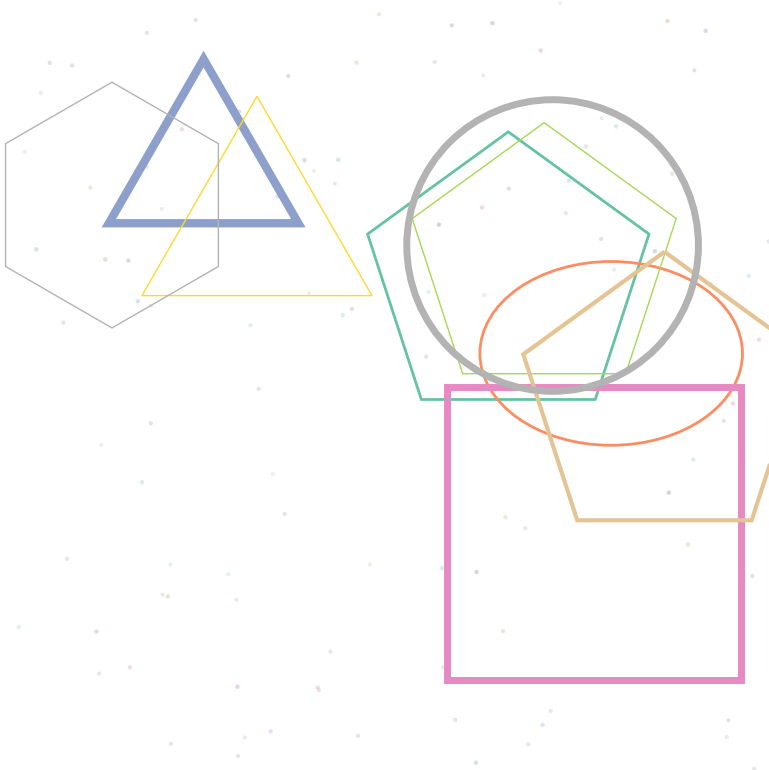[{"shape": "pentagon", "thickness": 1, "radius": 0.96, "center": [0.66, 0.637]}, {"shape": "oval", "thickness": 1, "radius": 0.85, "center": [0.794, 0.541]}, {"shape": "triangle", "thickness": 3, "radius": 0.71, "center": [0.264, 0.781]}, {"shape": "square", "thickness": 2.5, "radius": 0.95, "center": [0.771, 0.307]}, {"shape": "pentagon", "thickness": 0.5, "radius": 0.9, "center": [0.707, 0.66]}, {"shape": "triangle", "thickness": 0.5, "radius": 0.86, "center": [0.334, 0.702]}, {"shape": "pentagon", "thickness": 1.5, "radius": 0.96, "center": [0.863, 0.48]}, {"shape": "hexagon", "thickness": 0.5, "radius": 0.8, "center": [0.145, 0.734]}, {"shape": "circle", "thickness": 2.5, "radius": 0.95, "center": [0.718, 0.681]}]